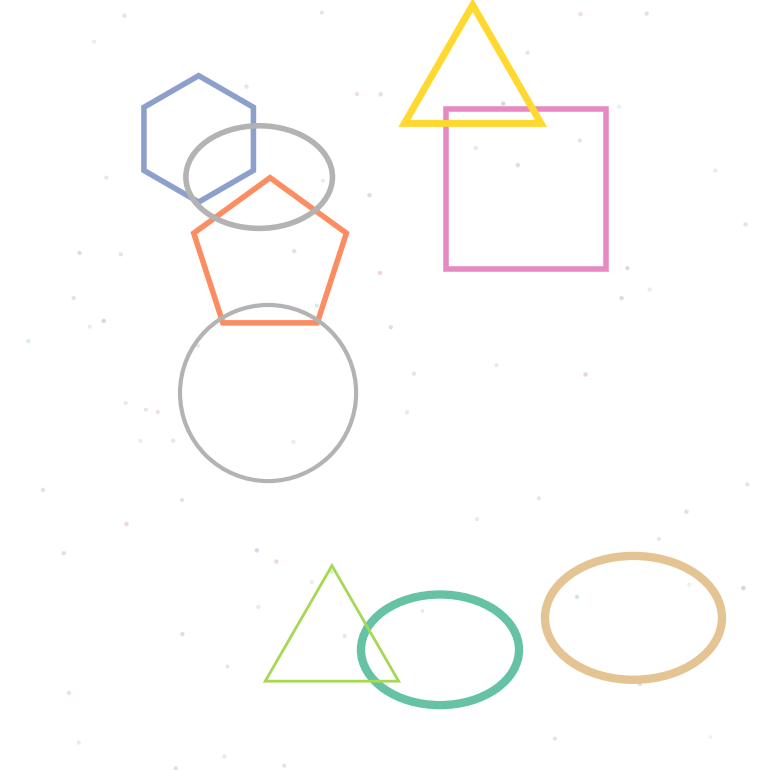[{"shape": "oval", "thickness": 3, "radius": 0.51, "center": [0.571, 0.156]}, {"shape": "pentagon", "thickness": 2, "radius": 0.52, "center": [0.351, 0.665]}, {"shape": "hexagon", "thickness": 2, "radius": 0.41, "center": [0.258, 0.82]}, {"shape": "square", "thickness": 2, "radius": 0.52, "center": [0.683, 0.754]}, {"shape": "triangle", "thickness": 1, "radius": 0.5, "center": [0.431, 0.165]}, {"shape": "triangle", "thickness": 2.5, "radius": 0.51, "center": [0.614, 0.891]}, {"shape": "oval", "thickness": 3, "radius": 0.57, "center": [0.823, 0.198]}, {"shape": "circle", "thickness": 1.5, "radius": 0.57, "center": [0.348, 0.49]}, {"shape": "oval", "thickness": 2, "radius": 0.48, "center": [0.337, 0.77]}]